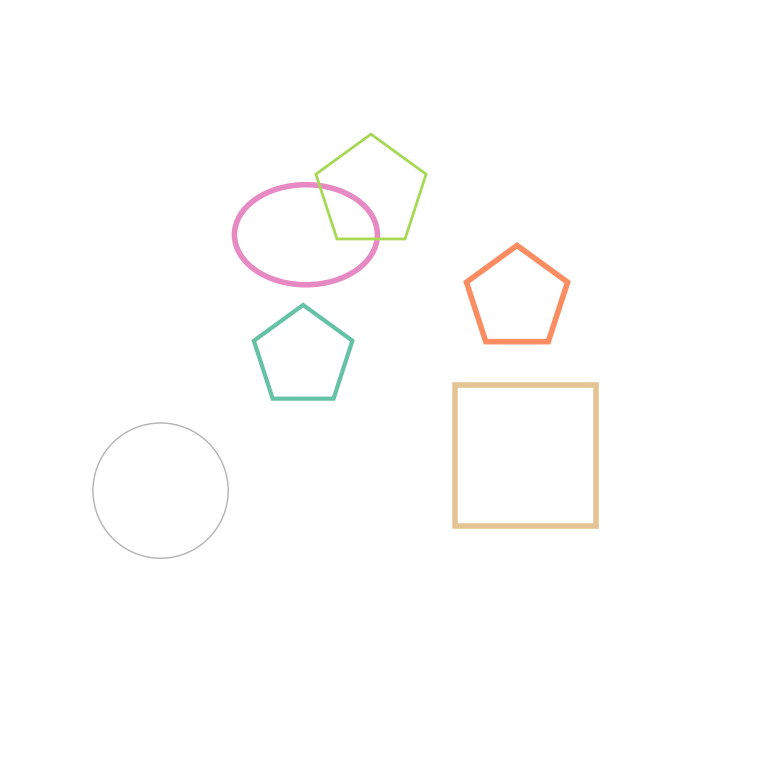[{"shape": "pentagon", "thickness": 1.5, "radius": 0.34, "center": [0.394, 0.537]}, {"shape": "pentagon", "thickness": 2, "radius": 0.35, "center": [0.671, 0.612]}, {"shape": "oval", "thickness": 2, "radius": 0.46, "center": [0.397, 0.695]}, {"shape": "pentagon", "thickness": 1, "radius": 0.38, "center": [0.482, 0.751]}, {"shape": "square", "thickness": 2, "radius": 0.46, "center": [0.683, 0.408]}, {"shape": "circle", "thickness": 0.5, "radius": 0.44, "center": [0.209, 0.363]}]